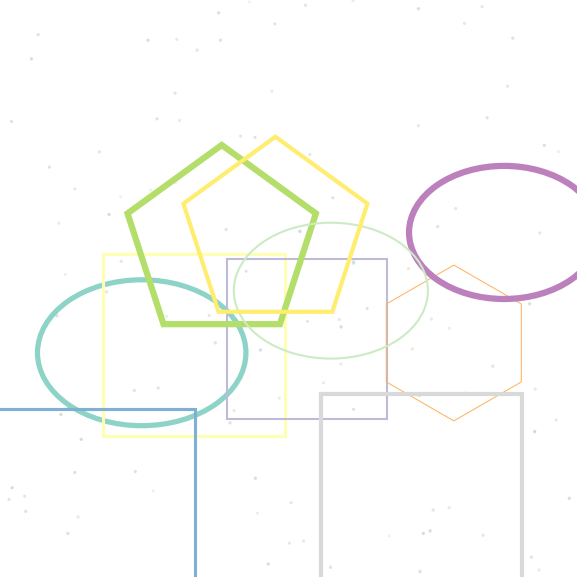[{"shape": "oval", "thickness": 2.5, "radius": 0.9, "center": [0.245, 0.388]}, {"shape": "square", "thickness": 1.5, "radius": 0.79, "center": [0.336, 0.402]}, {"shape": "square", "thickness": 1, "radius": 0.69, "center": [0.532, 0.412]}, {"shape": "square", "thickness": 1.5, "radius": 0.9, "center": [0.156, 0.111]}, {"shape": "hexagon", "thickness": 0.5, "radius": 0.67, "center": [0.786, 0.405]}, {"shape": "pentagon", "thickness": 3, "radius": 0.86, "center": [0.384, 0.577]}, {"shape": "square", "thickness": 2, "radius": 0.87, "center": [0.73, 0.142]}, {"shape": "oval", "thickness": 3, "radius": 0.82, "center": [0.873, 0.597]}, {"shape": "oval", "thickness": 1, "radius": 0.84, "center": [0.573, 0.496]}, {"shape": "pentagon", "thickness": 2, "radius": 0.84, "center": [0.477, 0.595]}]